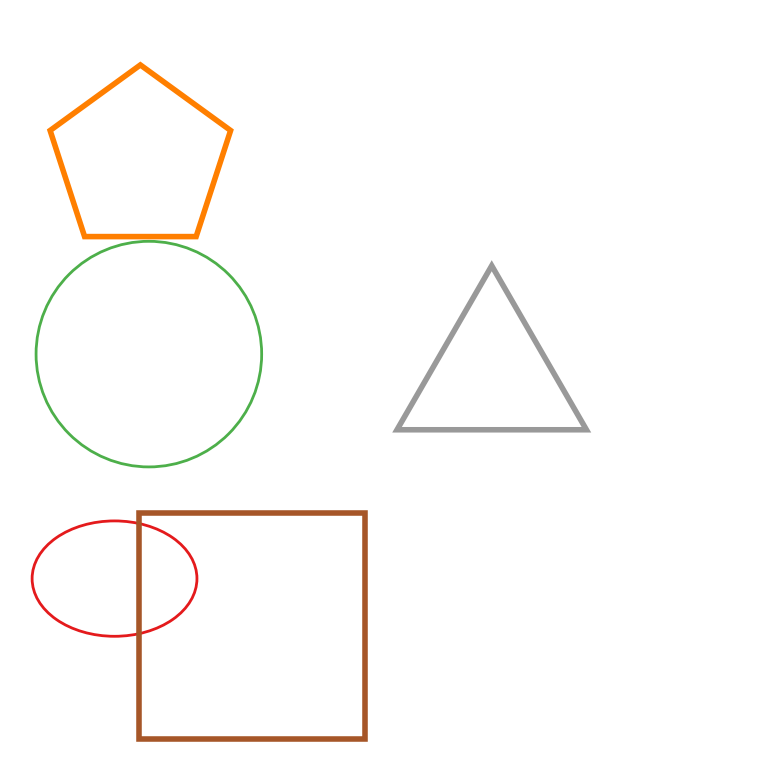[{"shape": "oval", "thickness": 1, "radius": 0.54, "center": [0.149, 0.249]}, {"shape": "circle", "thickness": 1, "radius": 0.73, "center": [0.193, 0.54]}, {"shape": "pentagon", "thickness": 2, "radius": 0.62, "center": [0.182, 0.792]}, {"shape": "square", "thickness": 2, "radius": 0.73, "center": [0.327, 0.187]}, {"shape": "triangle", "thickness": 2, "radius": 0.71, "center": [0.639, 0.513]}]